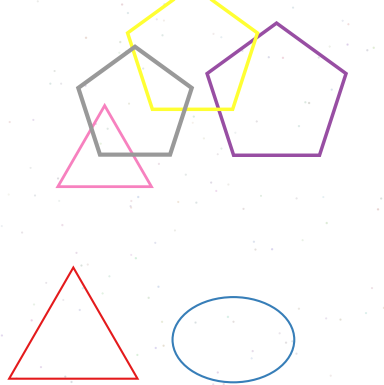[{"shape": "triangle", "thickness": 1.5, "radius": 0.96, "center": [0.19, 0.113]}, {"shape": "oval", "thickness": 1.5, "radius": 0.79, "center": [0.606, 0.118]}, {"shape": "pentagon", "thickness": 2.5, "radius": 0.95, "center": [0.718, 0.75]}, {"shape": "pentagon", "thickness": 2.5, "radius": 0.89, "center": [0.5, 0.86]}, {"shape": "triangle", "thickness": 2, "radius": 0.7, "center": [0.272, 0.585]}, {"shape": "pentagon", "thickness": 3, "radius": 0.77, "center": [0.351, 0.724]}]